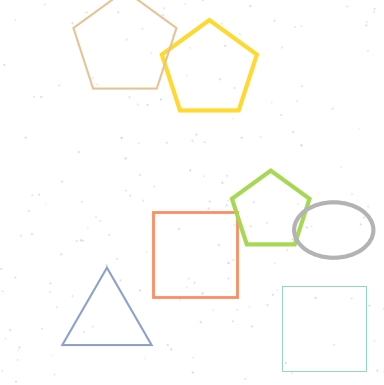[{"shape": "square", "thickness": 0.5, "radius": 0.55, "center": [0.842, 0.147]}, {"shape": "square", "thickness": 2, "radius": 0.55, "center": [0.507, 0.338]}, {"shape": "triangle", "thickness": 1.5, "radius": 0.67, "center": [0.278, 0.171]}, {"shape": "pentagon", "thickness": 3, "radius": 0.53, "center": [0.703, 0.451]}, {"shape": "pentagon", "thickness": 3, "radius": 0.65, "center": [0.544, 0.818]}, {"shape": "pentagon", "thickness": 1.5, "radius": 0.7, "center": [0.325, 0.884]}, {"shape": "oval", "thickness": 3, "radius": 0.51, "center": [0.867, 0.403]}]